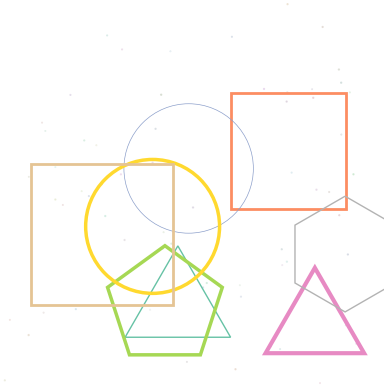[{"shape": "triangle", "thickness": 1, "radius": 0.79, "center": [0.462, 0.203]}, {"shape": "square", "thickness": 2, "radius": 0.75, "center": [0.749, 0.608]}, {"shape": "circle", "thickness": 0.5, "radius": 0.84, "center": [0.49, 0.562]}, {"shape": "triangle", "thickness": 3, "radius": 0.74, "center": [0.818, 0.156]}, {"shape": "pentagon", "thickness": 2.5, "radius": 0.78, "center": [0.428, 0.205]}, {"shape": "circle", "thickness": 2.5, "radius": 0.87, "center": [0.396, 0.412]}, {"shape": "square", "thickness": 2, "radius": 0.92, "center": [0.264, 0.391]}, {"shape": "hexagon", "thickness": 1, "radius": 0.75, "center": [0.896, 0.34]}]